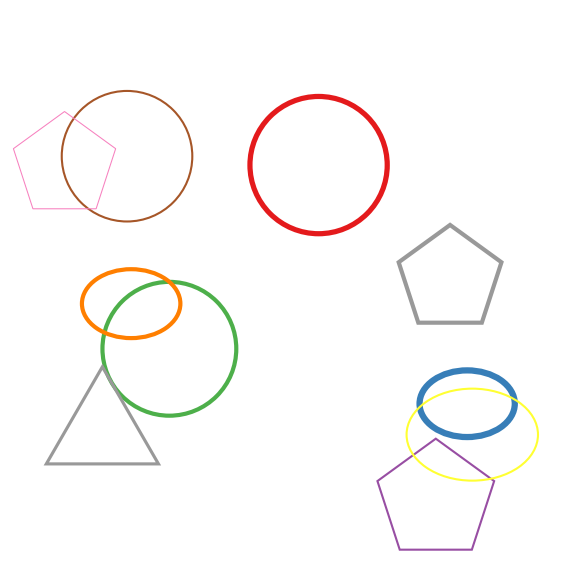[{"shape": "circle", "thickness": 2.5, "radius": 0.59, "center": [0.552, 0.713]}, {"shape": "oval", "thickness": 3, "radius": 0.41, "center": [0.809, 0.3]}, {"shape": "circle", "thickness": 2, "radius": 0.58, "center": [0.293, 0.395]}, {"shape": "pentagon", "thickness": 1, "radius": 0.53, "center": [0.755, 0.133]}, {"shape": "oval", "thickness": 2, "radius": 0.43, "center": [0.227, 0.473]}, {"shape": "oval", "thickness": 1, "radius": 0.57, "center": [0.818, 0.247]}, {"shape": "circle", "thickness": 1, "radius": 0.57, "center": [0.22, 0.729]}, {"shape": "pentagon", "thickness": 0.5, "radius": 0.47, "center": [0.112, 0.713]}, {"shape": "pentagon", "thickness": 2, "radius": 0.47, "center": [0.779, 0.516]}, {"shape": "triangle", "thickness": 1.5, "radius": 0.56, "center": [0.177, 0.252]}]